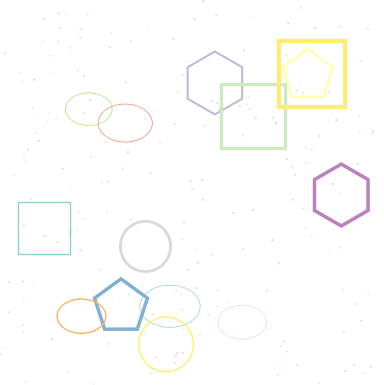[{"shape": "oval", "thickness": 0.5, "radius": 0.39, "center": [0.442, 0.205]}, {"shape": "square", "thickness": 1, "radius": 0.34, "center": [0.115, 0.408]}, {"shape": "pentagon", "thickness": 2, "radius": 0.34, "center": [0.799, 0.804]}, {"shape": "hexagon", "thickness": 1.5, "radius": 0.41, "center": [0.558, 0.784]}, {"shape": "oval", "thickness": 0.5, "radius": 0.35, "center": [0.325, 0.68]}, {"shape": "pentagon", "thickness": 2.5, "radius": 0.36, "center": [0.314, 0.203]}, {"shape": "oval", "thickness": 1, "radius": 0.32, "center": [0.212, 0.179]}, {"shape": "oval", "thickness": 0.5, "radius": 0.3, "center": [0.231, 0.716]}, {"shape": "oval", "thickness": 0.5, "radius": 0.32, "center": [0.629, 0.163]}, {"shape": "circle", "thickness": 2, "radius": 0.33, "center": [0.378, 0.36]}, {"shape": "hexagon", "thickness": 2.5, "radius": 0.4, "center": [0.886, 0.493]}, {"shape": "square", "thickness": 2.5, "radius": 0.42, "center": [0.657, 0.698]}, {"shape": "square", "thickness": 3, "radius": 0.43, "center": [0.81, 0.807]}, {"shape": "circle", "thickness": 1, "radius": 0.35, "center": [0.431, 0.105]}]